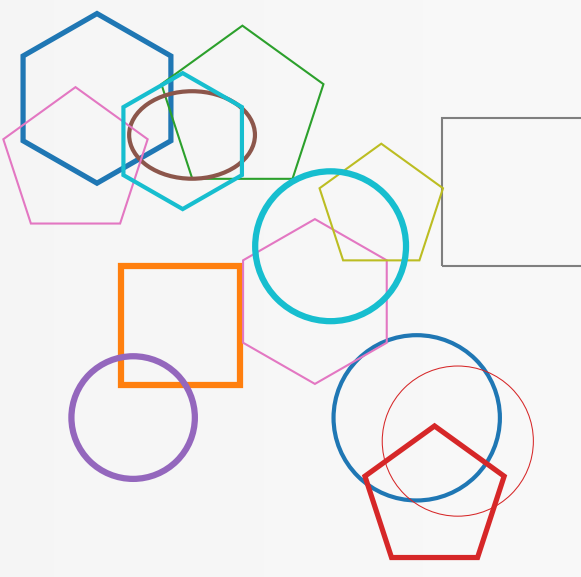[{"shape": "hexagon", "thickness": 2.5, "radius": 0.73, "center": [0.167, 0.829]}, {"shape": "circle", "thickness": 2, "radius": 0.72, "center": [0.717, 0.276]}, {"shape": "square", "thickness": 3, "radius": 0.51, "center": [0.311, 0.436]}, {"shape": "pentagon", "thickness": 1, "radius": 0.73, "center": [0.417, 0.808]}, {"shape": "pentagon", "thickness": 2.5, "radius": 0.63, "center": [0.748, 0.136]}, {"shape": "circle", "thickness": 0.5, "radius": 0.65, "center": [0.788, 0.235]}, {"shape": "circle", "thickness": 3, "radius": 0.53, "center": [0.229, 0.276]}, {"shape": "oval", "thickness": 2, "radius": 0.54, "center": [0.33, 0.765]}, {"shape": "hexagon", "thickness": 1, "radius": 0.71, "center": [0.542, 0.477]}, {"shape": "pentagon", "thickness": 1, "radius": 0.65, "center": [0.13, 0.718]}, {"shape": "square", "thickness": 1, "radius": 0.64, "center": [0.889, 0.667]}, {"shape": "pentagon", "thickness": 1, "radius": 0.56, "center": [0.656, 0.639]}, {"shape": "hexagon", "thickness": 2, "radius": 0.59, "center": [0.314, 0.755]}, {"shape": "circle", "thickness": 3, "radius": 0.65, "center": [0.569, 0.573]}]